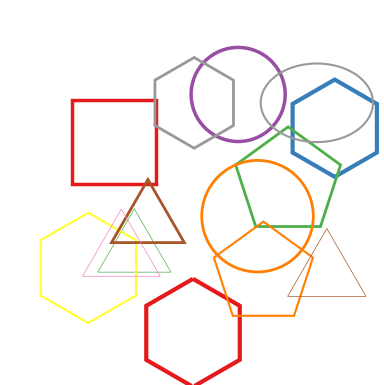[{"shape": "hexagon", "thickness": 3, "radius": 0.7, "center": [0.501, 0.136]}, {"shape": "square", "thickness": 2.5, "radius": 0.55, "center": [0.296, 0.631]}, {"shape": "hexagon", "thickness": 3, "radius": 0.63, "center": [0.869, 0.667]}, {"shape": "pentagon", "thickness": 2, "radius": 0.72, "center": [0.748, 0.527]}, {"shape": "triangle", "thickness": 0.5, "radius": 0.55, "center": [0.349, 0.348]}, {"shape": "circle", "thickness": 2.5, "radius": 0.61, "center": [0.619, 0.755]}, {"shape": "pentagon", "thickness": 1.5, "radius": 0.68, "center": [0.684, 0.289]}, {"shape": "circle", "thickness": 2, "radius": 0.72, "center": [0.669, 0.439]}, {"shape": "hexagon", "thickness": 1.5, "radius": 0.72, "center": [0.229, 0.304]}, {"shape": "triangle", "thickness": 2, "radius": 0.55, "center": [0.384, 0.424]}, {"shape": "triangle", "thickness": 0.5, "radius": 0.59, "center": [0.849, 0.289]}, {"shape": "triangle", "thickness": 0.5, "radius": 0.58, "center": [0.315, 0.341]}, {"shape": "hexagon", "thickness": 2, "radius": 0.59, "center": [0.504, 0.733]}, {"shape": "oval", "thickness": 1.5, "radius": 0.73, "center": [0.823, 0.733]}]